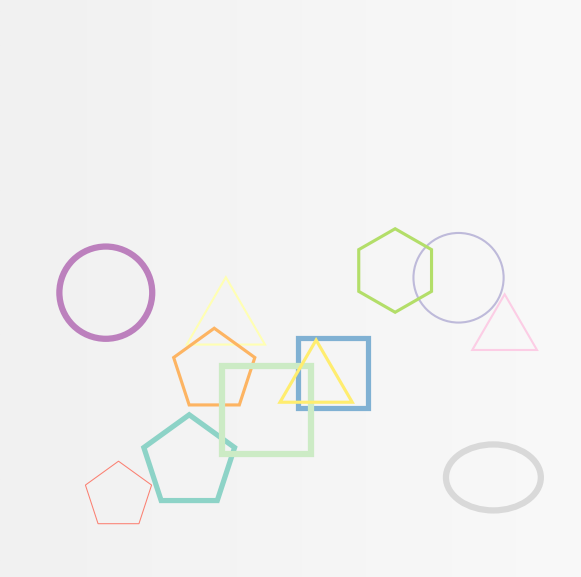[{"shape": "pentagon", "thickness": 2.5, "radius": 0.41, "center": [0.326, 0.199]}, {"shape": "triangle", "thickness": 1, "radius": 0.39, "center": [0.389, 0.441]}, {"shape": "circle", "thickness": 1, "radius": 0.39, "center": [0.789, 0.518]}, {"shape": "pentagon", "thickness": 0.5, "radius": 0.3, "center": [0.204, 0.141]}, {"shape": "square", "thickness": 2.5, "radius": 0.3, "center": [0.573, 0.353]}, {"shape": "pentagon", "thickness": 1.5, "radius": 0.37, "center": [0.369, 0.357]}, {"shape": "hexagon", "thickness": 1.5, "radius": 0.36, "center": [0.68, 0.531]}, {"shape": "triangle", "thickness": 1, "radius": 0.32, "center": [0.868, 0.425]}, {"shape": "oval", "thickness": 3, "radius": 0.41, "center": [0.849, 0.172]}, {"shape": "circle", "thickness": 3, "radius": 0.4, "center": [0.182, 0.492]}, {"shape": "square", "thickness": 3, "radius": 0.38, "center": [0.459, 0.289]}, {"shape": "triangle", "thickness": 1.5, "radius": 0.36, "center": [0.544, 0.339]}]